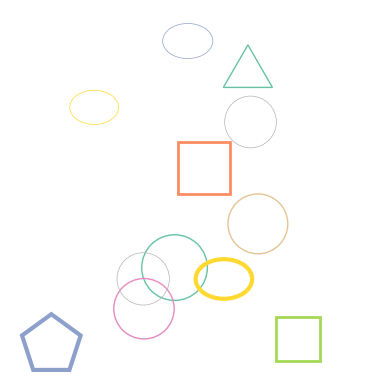[{"shape": "circle", "thickness": 1, "radius": 0.43, "center": [0.453, 0.305]}, {"shape": "triangle", "thickness": 1, "radius": 0.37, "center": [0.644, 0.81]}, {"shape": "square", "thickness": 2, "radius": 0.34, "center": [0.529, 0.562]}, {"shape": "oval", "thickness": 0.5, "radius": 0.33, "center": [0.488, 0.893]}, {"shape": "pentagon", "thickness": 3, "radius": 0.4, "center": [0.133, 0.104]}, {"shape": "circle", "thickness": 1, "radius": 0.39, "center": [0.374, 0.198]}, {"shape": "square", "thickness": 2, "radius": 0.29, "center": [0.774, 0.119]}, {"shape": "oval", "thickness": 0.5, "radius": 0.32, "center": [0.245, 0.721]}, {"shape": "oval", "thickness": 3, "radius": 0.37, "center": [0.582, 0.275]}, {"shape": "circle", "thickness": 1, "radius": 0.39, "center": [0.67, 0.419]}, {"shape": "circle", "thickness": 0.5, "radius": 0.34, "center": [0.651, 0.683]}, {"shape": "circle", "thickness": 0.5, "radius": 0.34, "center": [0.372, 0.276]}]